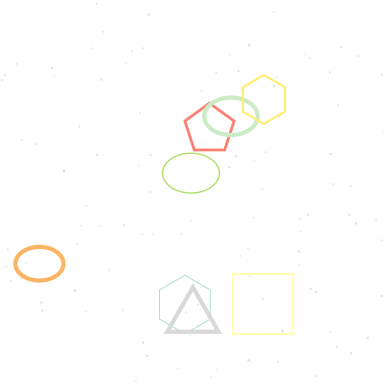[{"shape": "hexagon", "thickness": 0.5, "radius": 0.38, "center": [0.48, 0.209]}, {"shape": "square", "thickness": 1.5, "radius": 0.39, "center": [0.683, 0.21]}, {"shape": "pentagon", "thickness": 2, "radius": 0.34, "center": [0.544, 0.665]}, {"shape": "oval", "thickness": 3, "radius": 0.31, "center": [0.102, 0.315]}, {"shape": "oval", "thickness": 1, "radius": 0.37, "center": [0.496, 0.55]}, {"shape": "triangle", "thickness": 3, "radius": 0.39, "center": [0.501, 0.177]}, {"shape": "oval", "thickness": 3, "radius": 0.35, "center": [0.6, 0.698]}, {"shape": "hexagon", "thickness": 1.5, "radius": 0.32, "center": [0.686, 0.742]}]